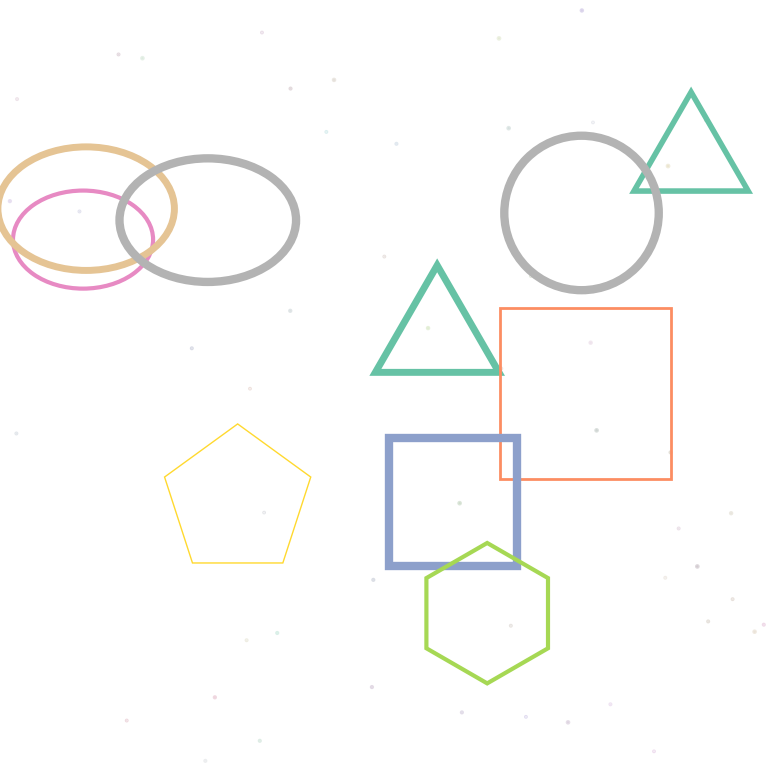[{"shape": "triangle", "thickness": 2, "radius": 0.43, "center": [0.898, 0.795]}, {"shape": "triangle", "thickness": 2.5, "radius": 0.46, "center": [0.568, 0.563]}, {"shape": "square", "thickness": 1, "radius": 0.56, "center": [0.761, 0.489]}, {"shape": "square", "thickness": 3, "radius": 0.42, "center": [0.589, 0.348]}, {"shape": "oval", "thickness": 1.5, "radius": 0.45, "center": [0.108, 0.689]}, {"shape": "hexagon", "thickness": 1.5, "radius": 0.46, "center": [0.633, 0.204]}, {"shape": "pentagon", "thickness": 0.5, "radius": 0.5, "center": [0.309, 0.35]}, {"shape": "oval", "thickness": 2.5, "radius": 0.57, "center": [0.112, 0.729]}, {"shape": "oval", "thickness": 3, "radius": 0.57, "center": [0.27, 0.714]}, {"shape": "circle", "thickness": 3, "radius": 0.5, "center": [0.755, 0.723]}]